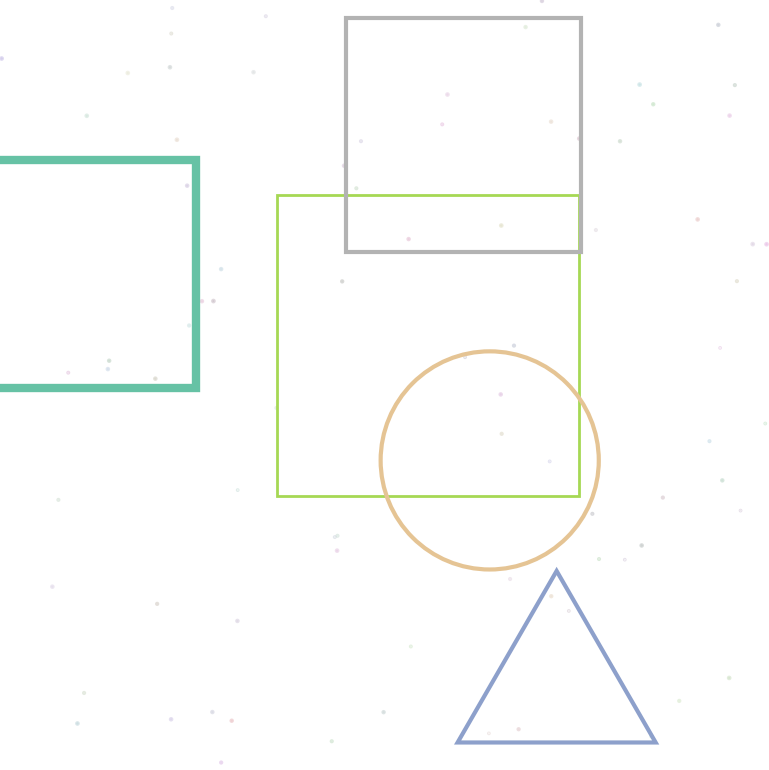[{"shape": "square", "thickness": 3, "radius": 0.74, "center": [0.107, 0.644]}, {"shape": "triangle", "thickness": 1.5, "radius": 0.74, "center": [0.723, 0.11]}, {"shape": "square", "thickness": 1, "radius": 0.98, "center": [0.556, 0.551]}, {"shape": "circle", "thickness": 1.5, "radius": 0.71, "center": [0.636, 0.402]}, {"shape": "square", "thickness": 1.5, "radius": 0.76, "center": [0.602, 0.824]}]